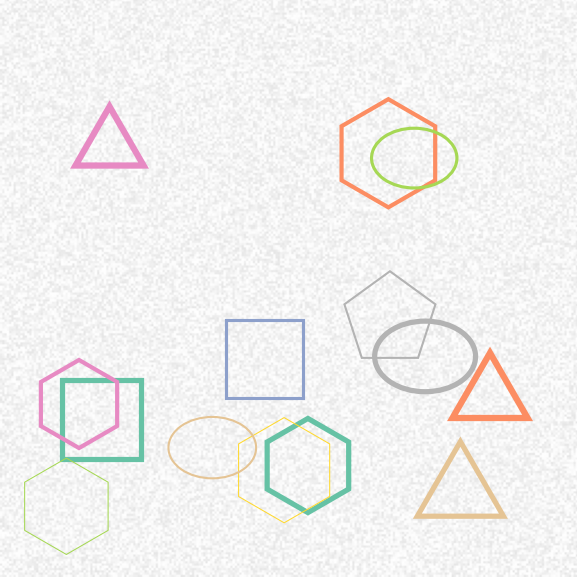[{"shape": "hexagon", "thickness": 2.5, "radius": 0.41, "center": [0.533, 0.193]}, {"shape": "square", "thickness": 2.5, "radius": 0.34, "center": [0.176, 0.273]}, {"shape": "hexagon", "thickness": 2, "radius": 0.47, "center": [0.673, 0.734]}, {"shape": "triangle", "thickness": 3, "radius": 0.38, "center": [0.849, 0.313]}, {"shape": "square", "thickness": 1.5, "radius": 0.34, "center": [0.458, 0.378]}, {"shape": "hexagon", "thickness": 2, "radius": 0.38, "center": [0.137, 0.3]}, {"shape": "triangle", "thickness": 3, "radius": 0.34, "center": [0.19, 0.747]}, {"shape": "oval", "thickness": 1.5, "radius": 0.37, "center": [0.717, 0.725]}, {"shape": "hexagon", "thickness": 0.5, "radius": 0.42, "center": [0.115, 0.122]}, {"shape": "hexagon", "thickness": 0.5, "radius": 0.46, "center": [0.492, 0.185]}, {"shape": "triangle", "thickness": 2.5, "radius": 0.43, "center": [0.797, 0.148]}, {"shape": "oval", "thickness": 1, "radius": 0.38, "center": [0.368, 0.224]}, {"shape": "pentagon", "thickness": 1, "radius": 0.41, "center": [0.675, 0.447]}, {"shape": "oval", "thickness": 2.5, "radius": 0.44, "center": [0.736, 0.382]}]